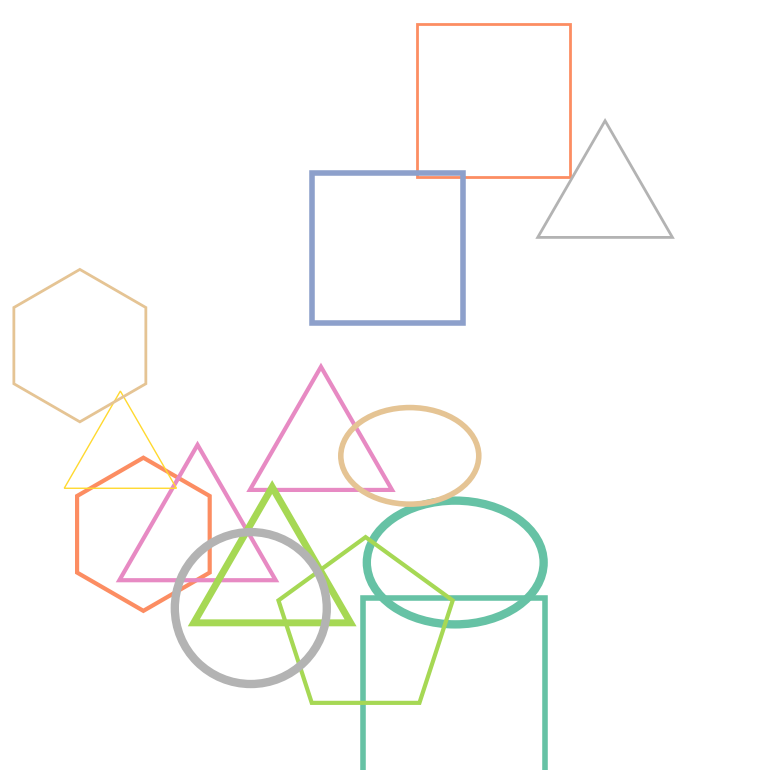[{"shape": "square", "thickness": 2, "radius": 0.59, "center": [0.59, 0.105]}, {"shape": "oval", "thickness": 3, "radius": 0.57, "center": [0.591, 0.269]}, {"shape": "hexagon", "thickness": 1.5, "radius": 0.5, "center": [0.186, 0.306]}, {"shape": "square", "thickness": 1, "radius": 0.5, "center": [0.64, 0.869]}, {"shape": "square", "thickness": 2, "radius": 0.49, "center": [0.503, 0.678]}, {"shape": "triangle", "thickness": 1.5, "radius": 0.53, "center": [0.417, 0.417]}, {"shape": "triangle", "thickness": 1.5, "radius": 0.59, "center": [0.257, 0.305]}, {"shape": "triangle", "thickness": 2.5, "radius": 0.59, "center": [0.353, 0.25]}, {"shape": "pentagon", "thickness": 1.5, "radius": 0.59, "center": [0.475, 0.183]}, {"shape": "triangle", "thickness": 0.5, "radius": 0.42, "center": [0.156, 0.408]}, {"shape": "hexagon", "thickness": 1, "radius": 0.49, "center": [0.104, 0.551]}, {"shape": "oval", "thickness": 2, "radius": 0.45, "center": [0.532, 0.408]}, {"shape": "triangle", "thickness": 1, "radius": 0.5, "center": [0.786, 0.742]}, {"shape": "circle", "thickness": 3, "radius": 0.49, "center": [0.326, 0.21]}]